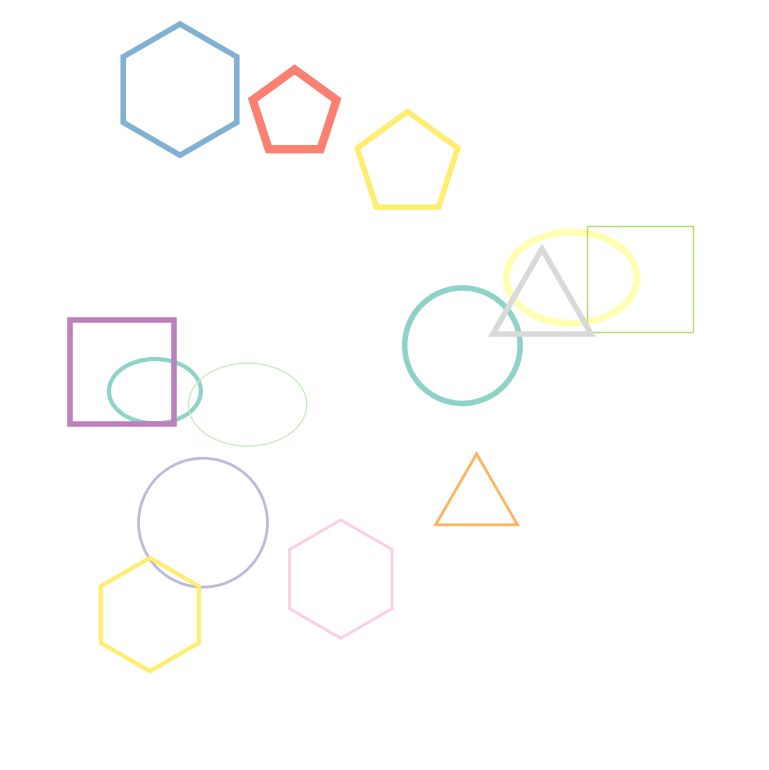[{"shape": "oval", "thickness": 1.5, "radius": 0.3, "center": [0.201, 0.492]}, {"shape": "circle", "thickness": 2, "radius": 0.37, "center": [0.601, 0.551]}, {"shape": "oval", "thickness": 2.5, "radius": 0.42, "center": [0.742, 0.639]}, {"shape": "circle", "thickness": 1, "radius": 0.42, "center": [0.264, 0.321]}, {"shape": "pentagon", "thickness": 3, "radius": 0.29, "center": [0.383, 0.853]}, {"shape": "hexagon", "thickness": 2, "radius": 0.43, "center": [0.234, 0.884]}, {"shape": "triangle", "thickness": 1, "radius": 0.31, "center": [0.619, 0.349]}, {"shape": "square", "thickness": 0.5, "radius": 0.35, "center": [0.831, 0.637]}, {"shape": "hexagon", "thickness": 1, "radius": 0.38, "center": [0.443, 0.248]}, {"shape": "triangle", "thickness": 2, "radius": 0.37, "center": [0.704, 0.603]}, {"shape": "square", "thickness": 2, "radius": 0.34, "center": [0.158, 0.517]}, {"shape": "oval", "thickness": 0.5, "radius": 0.38, "center": [0.322, 0.475]}, {"shape": "pentagon", "thickness": 2, "radius": 0.34, "center": [0.529, 0.786]}, {"shape": "hexagon", "thickness": 1.5, "radius": 0.37, "center": [0.195, 0.202]}]